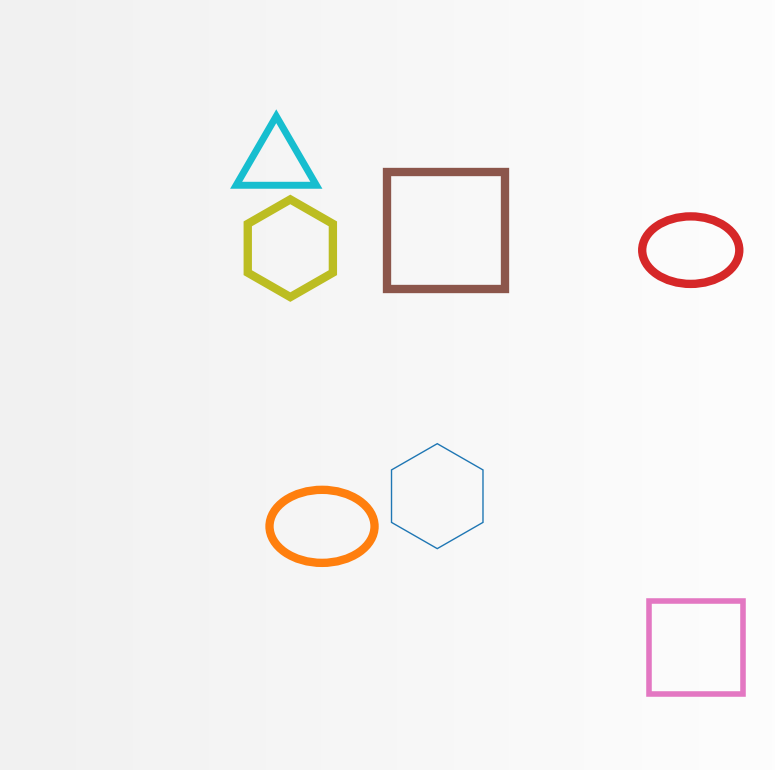[{"shape": "hexagon", "thickness": 0.5, "radius": 0.34, "center": [0.564, 0.356]}, {"shape": "oval", "thickness": 3, "radius": 0.34, "center": [0.416, 0.316]}, {"shape": "oval", "thickness": 3, "radius": 0.31, "center": [0.891, 0.675]}, {"shape": "square", "thickness": 3, "radius": 0.38, "center": [0.576, 0.701]}, {"shape": "square", "thickness": 2, "radius": 0.3, "center": [0.898, 0.159]}, {"shape": "hexagon", "thickness": 3, "radius": 0.32, "center": [0.375, 0.678]}, {"shape": "triangle", "thickness": 2.5, "radius": 0.3, "center": [0.356, 0.789]}]